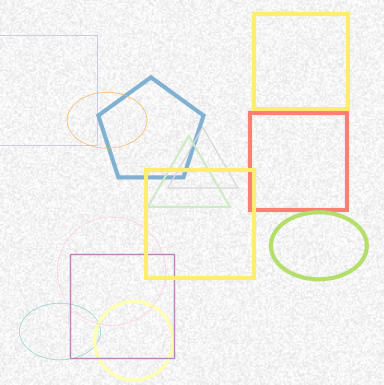[{"shape": "oval", "thickness": 0.5, "radius": 0.53, "center": [0.156, 0.139]}, {"shape": "circle", "thickness": 2.5, "radius": 0.51, "center": [0.348, 0.115]}, {"shape": "square", "thickness": 0.5, "radius": 0.71, "center": [0.111, 0.766]}, {"shape": "square", "thickness": 3, "radius": 0.63, "center": [0.776, 0.58]}, {"shape": "pentagon", "thickness": 3, "radius": 0.72, "center": [0.392, 0.655]}, {"shape": "oval", "thickness": 0.5, "radius": 0.52, "center": [0.278, 0.688]}, {"shape": "oval", "thickness": 3, "radius": 0.62, "center": [0.828, 0.362]}, {"shape": "circle", "thickness": 0.5, "radius": 0.7, "center": [0.29, 0.296]}, {"shape": "triangle", "thickness": 1, "radius": 0.53, "center": [0.527, 0.564]}, {"shape": "square", "thickness": 1, "radius": 0.68, "center": [0.317, 0.205]}, {"shape": "triangle", "thickness": 1.5, "radius": 0.62, "center": [0.49, 0.524]}, {"shape": "square", "thickness": 3, "radius": 0.62, "center": [0.782, 0.84]}, {"shape": "square", "thickness": 3, "radius": 0.7, "center": [0.519, 0.417]}]